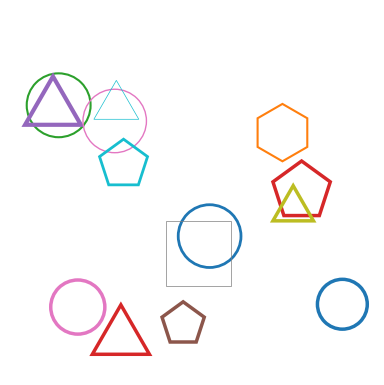[{"shape": "circle", "thickness": 2, "radius": 0.41, "center": [0.544, 0.387]}, {"shape": "circle", "thickness": 2.5, "radius": 0.32, "center": [0.889, 0.21]}, {"shape": "hexagon", "thickness": 1.5, "radius": 0.37, "center": [0.734, 0.656]}, {"shape": "circle", "thickness": 1.5, "radius": 0.41, "center": [0.152, 0.727]}, {"shape": "pentagon", "thickness": 2.5, "radius": 0.39, "center": [0.783, 0.503]}, {"shape": "triangle", "thickness": 2.5, "radius": 0.43, "center": [0.314, 0.123]}, {"shape": "triangle", "thickness": 3, "radius": 0.42, "center": [0.138, 0.718]}, {"shape": "pentagon", "thickness": 2.5, "radius": 0.29, "center": [0.476, 0.158]}, {"shape": "circle", "thickness": 2.5, "radius": 0.35, "center": [0.202, 0.202]}, {"shape": "circle", "thickness": 1, "radius": 0.41, "center": [0.298, 0.686]}, {"shape": "square", "thickness": 0.5, "radius": 0.42, "center": [0.516, 0.342]}, {"shape": "triangle", "thickness": 2.5, "radius": 0.3, "center": [0.762, 0.457]}, {"shape": "triangle", "thickness": 0.5, "radius": 0.34, "center": [0.302, 0.724]}, {"shape": "pentagon", "thickness": 2, "radius": 0.33, "center": [0.321, 0.573]}]